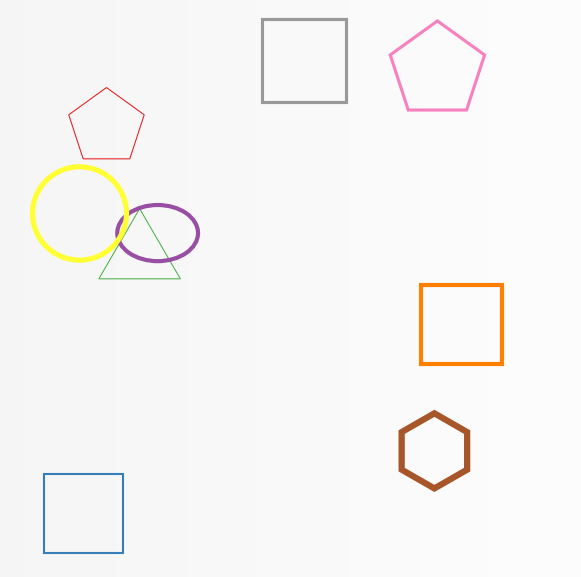[{"shape": "pentagon", "thickness": 0.5, "radius": 0.34, "center": [0.183, 0.779]}, {"shape": "square", "thickness": 1, "radius": 0.34, "center": [0.144, 0.111]}, {"shape": "triangle", "thickness": 0.5, "radius": 0.4, "center": [0.24, 0.557]}, {"shape": "oval", "thickness": 2, "radius": 0.35, "center": [0.271, 0.596]}, {"shape": "square", "thickness": 2, "radius": 0.34, "center": [0.794, 0.437]}, {"shape": "circle", "thickness": 2.5, "radius": 0.4, "center": [0.137, 0.63]}, {"shape": "hexagon", "thickness": 3, "radius": 0.33, "center": [0.747, 0.218]}, {"shape": "pentagon", "thickness": 1.5, "radius": 0.43, "center": [0.753, 0.878]}, {"shape": "square", "thickness": 1.5, "radius": 0.36, "center": [0.523, 0.894]}]